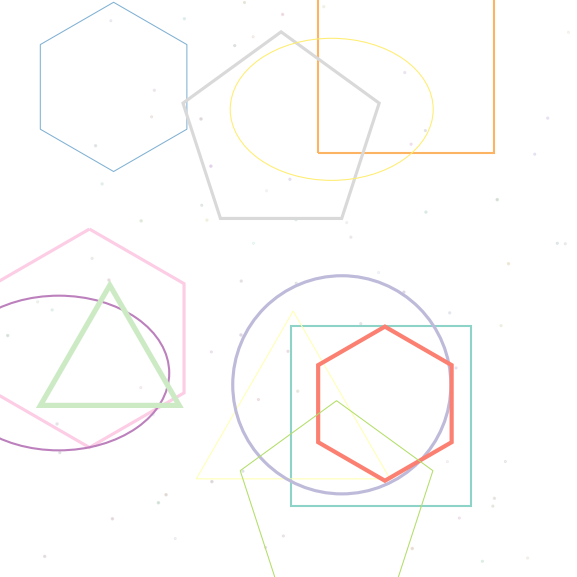[{"shape": "square", "thickness": 1, "radius": 0.78, "center": [0.66, 0.278]}, {"shape": "triangle", "thickness": 0.5, "radius": 0.97, "center": [0.508, 0.267]}, {"shape": "circle", "thickness": 1.5, "radius": 0.94, "center": [0.592, 0.333]}, {"shape": "hexagon", "thickness": 2, "radius": 0.67, "center": [0.666, 0.3]}, {"shape": "hexagon", "thickness": 0.5, "radius": 0.73, "center": [0.197, 0.849]}, {"shape": "square", "thickness": 1, "radius": 0.76, "center": [0.703, 0.887]}, {"shape": "pentagon", "thickness": 0.5, "radius": 0.88, "center": [0.583, 0.13]}, {"shape": "hexagon", "thickness": 1.5, "radius": 0.95, "center": [0.155, 0.413]}, {"shape": "pentagon", "thickness": 1.5, "radius": 0.89, "center": [0.487, 0.765]}, {"shape": "oval", "thickness": 1, "radius": 0.96, "center": [0.102, 0.353]}, {"shape": "triangle", "thickness": 2.5, "radius": 0.69, "center": [0.19, 0.367]}, {"shape": "oval", "thickness": 0.5, "radius": 0.88, "center": [0.574, 0.81]}]